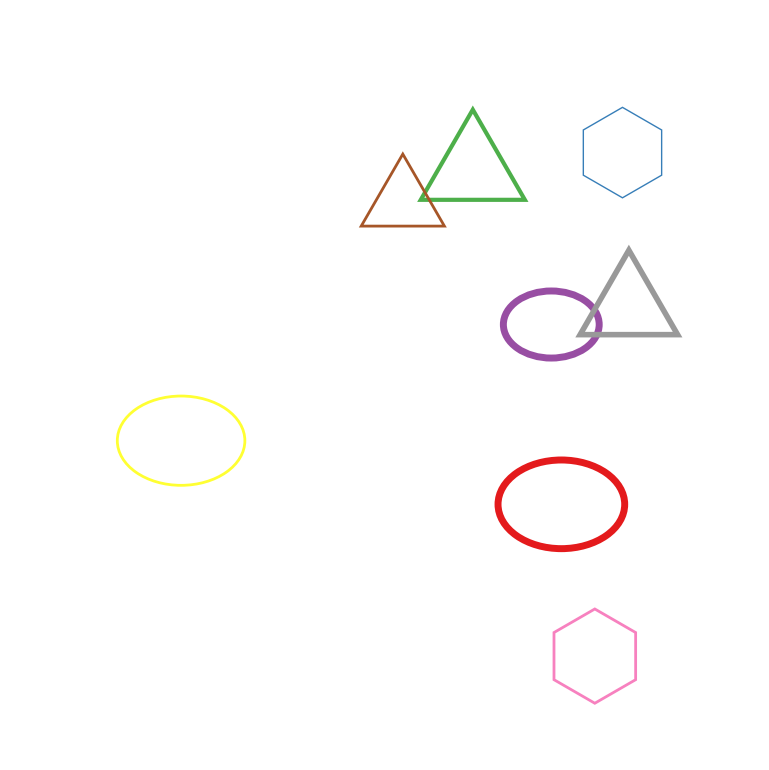[{"shape": "oval", "thickness": 2.5, "radius": 0.41, "center": [0.729, 0.345]}, {"shape": "hexagon", "thickness": 0.5, "radius": 0.29, "center": [0.808, 0.802]}, {"shape": "triangle", "thickness": 1.5, "radius": 0.39, "center": [0.614, 0.78]}, {"shape": "oval", "thickness": 2.5, "radius": 0.31, "center": [0.716, 0.579]}, {"shape": "oval", "thickness": 1, "radius": 0.41, "center": [0.235, 0.428]}, {"shape": "triangle", "thickness": 1, "radius": 0.31, "center": [0.523, 0.738]}, {"shape": "hexagon", "thickness": 1, "radius": 0.31, "center": [0.772, 0.148]}, {"shape": "triangle", "thickness": 2, "radius": 0.37, "center": [0.817, 0.602]}]